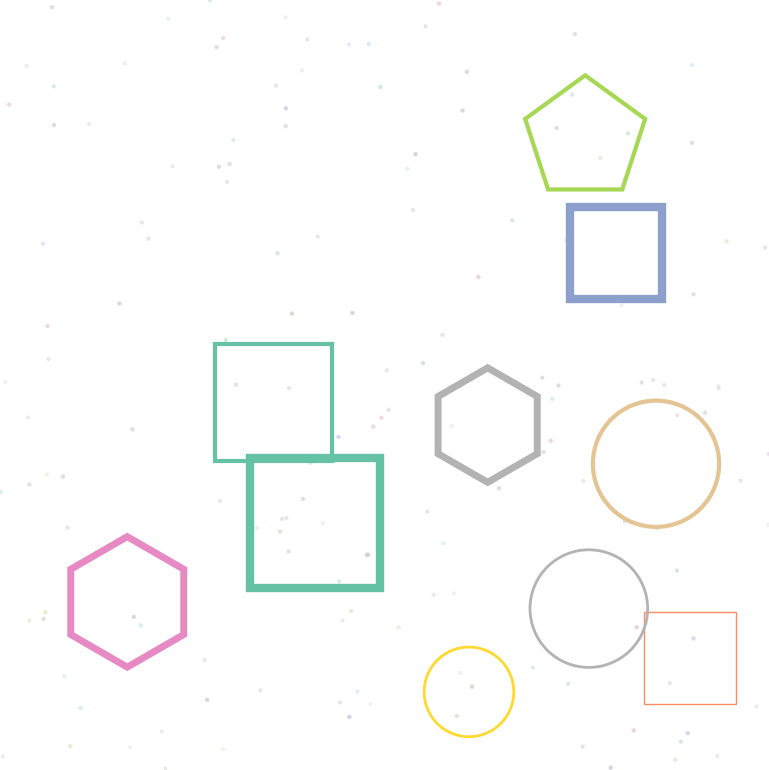[{"shape": "square", "thickness": 3, "radius": 0.42, "center": [0.409, 0.32]}, {"shape": "square", "thickness": 1.5, "radius": 0.38, "center": [0.355, 0.478]}, {"shape": "square", "thickness": 0.5, "radius": 0.3, "center": [0.896, 0.145]}, {"shape": "square", "thickness": 3, "radius": 0.3, "center": [0.8, 0.672]}, {"shape": "hexagon", "thickness": 2.5, "radius": 0.42, "center": [0.165, 0.218]}, {"shape": "pentagon", "thickness": 1.5, "radius": 0.41, "center": [0.76, 0.82]}, {"shape": "circle", "thickness": 1, "radius": 0.29, "center": [0.609, 0.101]}, {"shape": "circle", "thickness": 1.5, "radius": 0.41, "center": [0.852, 0.398]}, {"shape": "circle", "thickness": 1, "radius": 0.38, "center": [0.765, 0.21]}, {"shape": "hexagon", "thickness": 2.5, "radius": 0.37, "center": [0.633, 0.448]}]